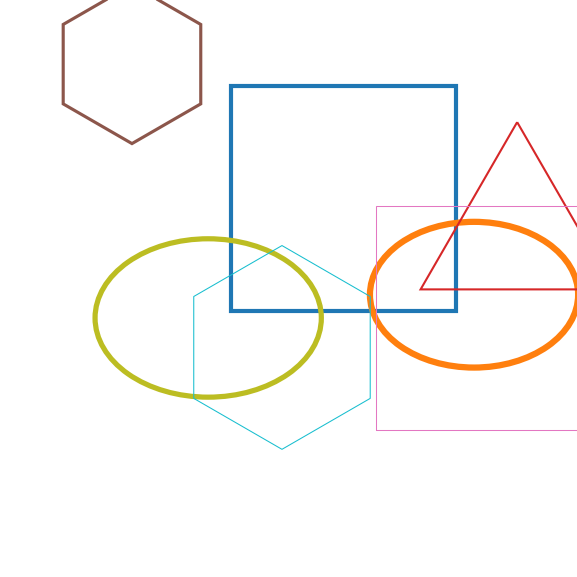[{"shape": "square", "thickness": 2, "radius": 0.98, "center": [0.595, 0.656]}, {"shape": "oval", "thickness": 3, "radius": 0.9, "center": [0.821, 0.489]}, {"shape": "triangle", "thickness": 1, "radius": 0.97, "center": [0.896, 0.595]}, {"shape": "hexagon", "thickness": 1.5, "radius": 0.69, "center": [0.229, 0.888]}, {"shape": "square", "thickness": 0.5, "radius": 0.97, "center": [0.844, 0.449]}, {"shape": "oval", "thickness": 2.5, "radius": 0.98, "center": [0.361, 0.449]}, {"shape": "hexagon", "thickness": 0.5, "radius": 0.88, "center": [0.488, 0.397]}]